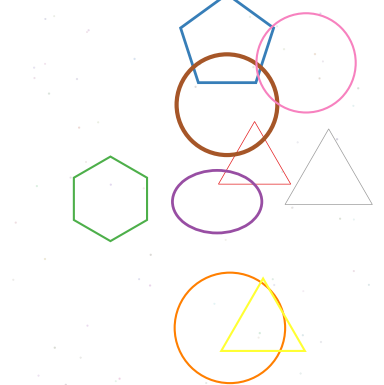[{"shape": "triangle", "thickness": 0.5, "radius": 0.54, "center": [0.661, 0.576]}, {"shape": "pentagon", "thickness": 2, "radius": 0.64, "center": [0.59, 0.888]}, {"shape": "hexagon", "thickness": 1.5, "radius": 0.55, "center": [0.287, 0.484]}, {"shape": "oval", "thickness": 2, "radius": 0.58, "center": [0.564, 0.476]}, {"shape": "circle", "thickness": 1.5, "radius": 0.72, "center": [0.597, 0.148]}, {"shape": "triangle", "thickness": 1.5, "radius": 0.63, "center": [0.683, 0.151]}, {"shape": "circle", "thickness": 3, "radius": 0.65, "center": [0.59, 0.728]}, {"shape": "circle", "thickness": 1.5, "radius": 0.64, "center": [0.795, 0.837]}, {"shape": "triangle", "thickness": 0.5, "radius": 0.65, "center": [0.854, 0.534]}]